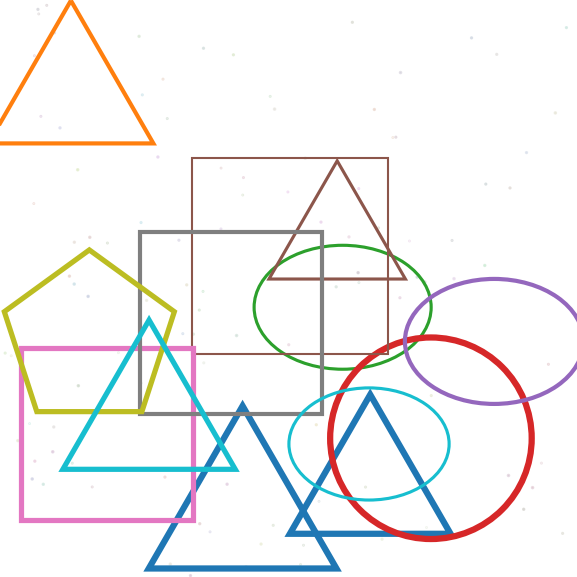[{"shape": "triangle", "thickness": 3, "radius": 0.8, "center": [0.641, 0.155]}, {"shape": "triangle", "thickness": 3, "radius": 0.94, "center": [0.42, 0.109]}, {"shape": "triangle", "thickness": 2, "radius": 0.82, "center": [0.123, 0.833]}, {"shape": "oval", "thickness": 1.5, "radius": 0.77, "center": [0.593, 0.467]}, {"shape": "circle", "thickness": 3, "radius": 0.87, "center": [0.746, 0.24]}, {"shape": "oval", "thickness": 2, "radius": 0.77, "center": [0.856, 0.408]}, {"shape": "triangle", "thickness": 1.5, "radius": 0.68, "center": [0.584, 0.584]}, {"shape": "square", "thickness": 1, "radius": 0.85, "center": [0.502, 0.557]}, {"shape": "square", "thickness": 2.5, "radius": 0.75, "center": [0.185, 0.248]}, {"shape": "square", "thickness": 2, "radius": 0.79, "center": [0.399, 0.439]}, {"shape": "pentagon", "thickness": 2.5, "radius": 0.77, "center": [0.155, 0.412]}, {"shape": "oval", "thickness": 1.5, "radius": 0.69, "center": [0.639, 0.23]}, {"shape": "triangle", "thickness": 2.5, "radius": 0.86, "center": [0.258, 0.273]}]